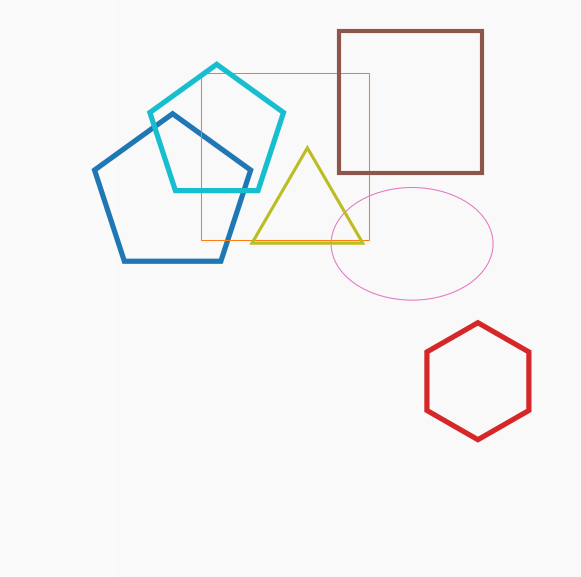[{"shape": "pentagon", "thickness": 2.5, "radius": 0.71, "center": [0.297, 0.661]}, {"shape": "square", "thickness": 0.5, "radius": 0.72, "center": [0.49, 0.728]}, {"shape": "hexagon", "thickness": 2.5, "radius": 0.51, "center": [0.822, 0.339]}, {"shape": "square", "thickness": 2, "radius": 0.61, "center": [0.706, 0.823]}, {"shape": "oval", "thickness": 0.5, "radius": 0.7, "center": [0.709, 0.577]}, {"shape": "triangle", "thickness": 1.5, "radius": 0.55, "center": [0.529, 0.633]}, {"shape": "pentagon", "thickness": 2.5, "radius": 0.6, "center": [0.373, 0.767]}]